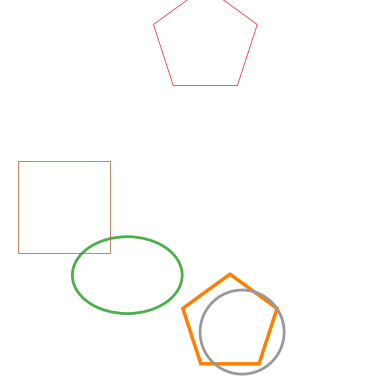[{"shape": "pentagon", "thickness": 0.5, "radius": 0.71, "center": [0.533, 0.892]}, {"shape": "oval", "thickness": 2, "radius": 0.71, "center": [0.331, 0.285]}, {"shape": "pentagon", "thickness": 2.5, "radius": 0.64, "center": [0.597, 0.159]}, {"shape": "square", "thickness": 0.5, "radius": 0.6, "center": [0.166, 0.462]}, {"shape": "circle", "thickness": 2, "radius": 0.55, "center": [0.629, 0.137]}]